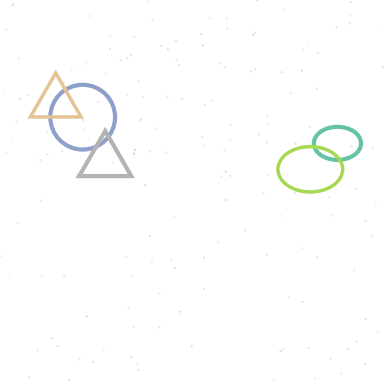[{"shape": "oval", "thickness": 3, "radius": 0.31, "center": [0.876, 0.628]}, {"shape": "circle", "thickness": 3, "radius": 0.42, "center": [0.215, 0.696]}, {"shape": "oval", "thickness": 2.5, "radius": 0.42, "center": [0.806, 0.56]}, {"shape": "triangle", "thickness": 2.5, "radius": 0.38, "center": [0.145, 0.734]}, {"shape": "triangle", "thickness": 3, "radius": 0.39, "center": [0.273, 0.582]}]